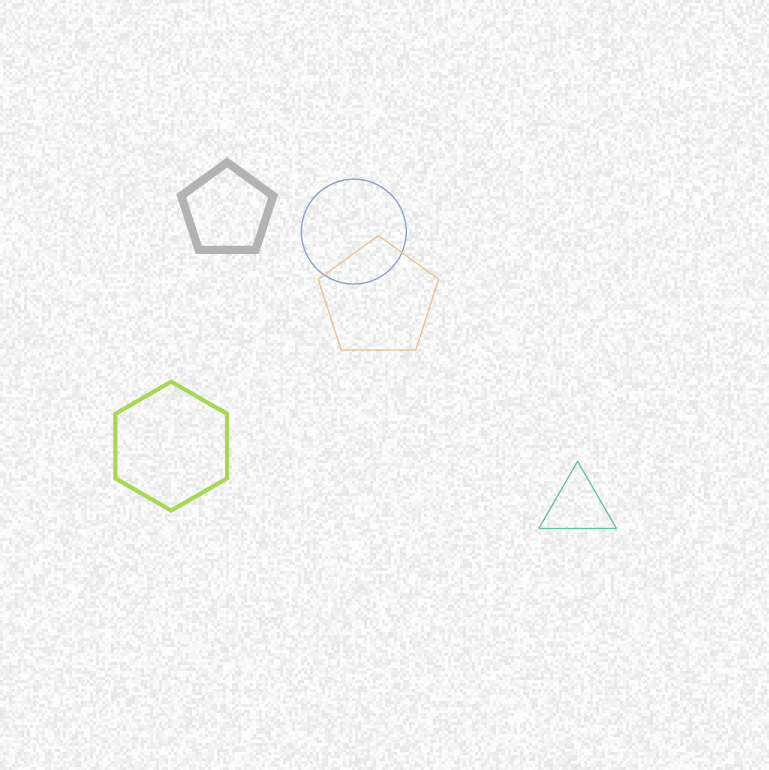[{"shape": "triangle", "thickness": 0.5, "radius": 0.29, "center": [0.75, 0.343]}, {"shape": "circle", "thickness": 0.5, "radius": 0.34, "center": [0.46, 0.699]}, {"shape": "hexagon", "thickness": 1.5, "radius": 0.42, "center": [0.222, 0.421]}, {"shape": "pentagon", "thickness": 0.5, "radius": 0.41, "center": [0.491, 0.612]}, {"shape": "pentagon", "thickness": 3, "radius": 0.31, "center": [0.295, 0.726]}]